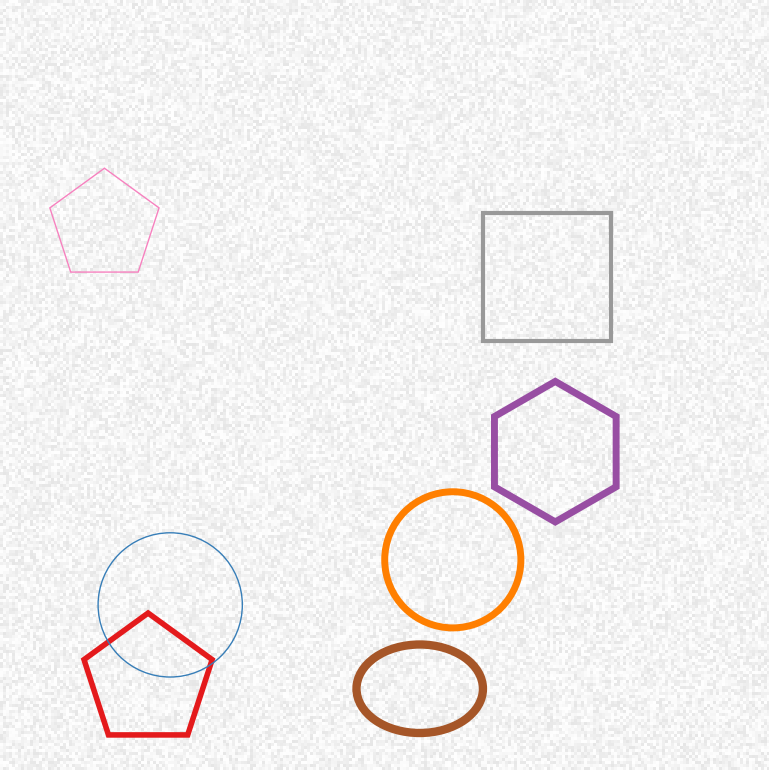[{"shape": "pentagon", "thickness": 2, "radius": 0.44, "center": [0.192, 0.116]}, {"shape": "circle", "thickness": 0.5, "radius": 0.47, "center": [0.221, 0.214]}, {"shape": "hexagon", "thickness": 2.5, "radius": 0.46, "center": [0.721, 0.413]}, {"shape": "circle", "thickness": 2.5, "radius": 0.44, "center": [0.588, 0.273]}, {"shape": "oval", "thickness": 3, "radius": 0.41, "center": [0.545, 0.106]}, {"shape": "pentagon", "thickness": 0.5, "radius": 0.37, "center": [0.136, 0.707]}, {"shape": "square", "thickness": 1.5, "radius": 0.42, "center": [0.71, 0.641]}]